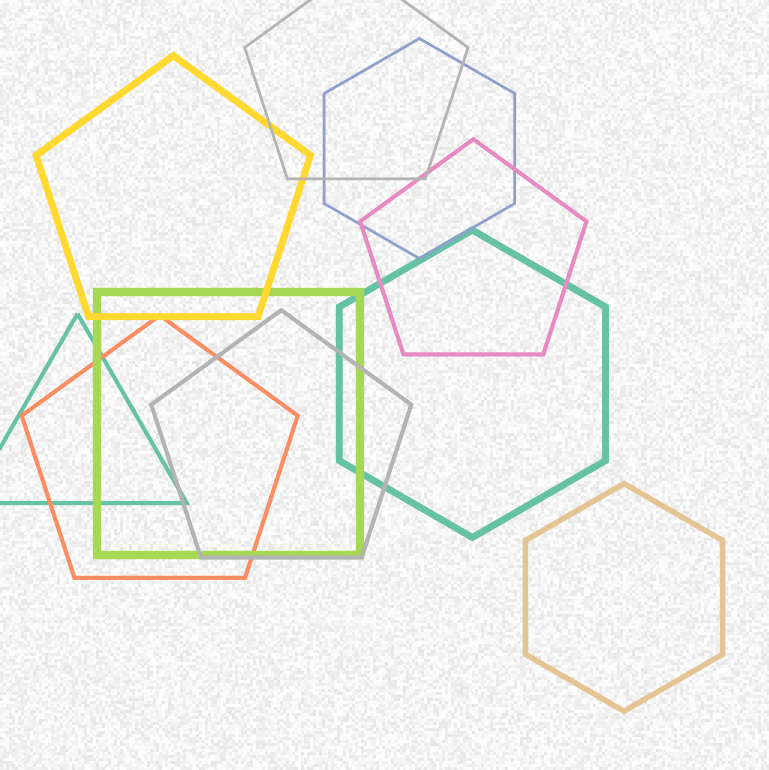[{"shape": "triangle", "thickness": 1.5, "radius": 0.82, "center": [0.101, 0.429]}, {"shape": "hexagon", "thickness": 2.5, "radius": 1.0, "center": [0.614, 0.502]}, {"shape": "pentagon", "thickness": 1.5, "radius": 0.94, "center": [0.207, 0.402]}, {"shape": "hexagon", "thickness": 1, "radius": 0.71, "center": [0.545, 0.807]}, {"shape": "pentagon", "thickness": 1.5, "radius": 0.77, "center": [0.615, 0.665]}, {"shape": "square", "thickness": 3, "radius": 0.85, "center": [0.297, 0.45]}, {"shape": "pentagon", "thickness": 2.5, "radius": 0.94, "center": [0.225, 0.74]}, {"shape": "hexagon", "thickness": 2, "radius": 0.74, "center": [0.81, 0.224]}, {"shape": "pentagon", "thickness": 1, "radius": 0.76, "center": [0.463, 0.891]}, {"shape": "pentagon", "thickness": 1.5, "radius": 0.89, "center": [0.365, 0.42]}]